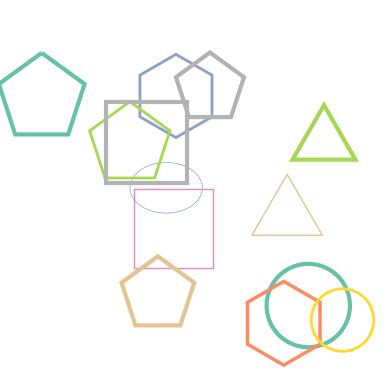[{"shape": "circle", "thickness": 3, "radius": 0.54, "center": [0.801, 0.206]}, {"shape": "pentagon", "thickness": 3, "radius": 0.59, "center": [0.108, 0.746]}, {"shape": "hexagon", "thickness": 2.5, "radius": 0.54, "center": [0.737, 0.16]}, {"shape": "oval", "thickness": 0.5, "radius": 0.47, "center": [0.432, 0.512]}, {"shape": "hexagon", "thickness": 2, "radius": 0.54, "center": [0.457, 0.751]}, {"shape": "square", "thickness": 1, "radius": 0.51, "center": [0.45, 0.406]}, {"shape": "triangle", "thickness": 3, "radius": 0.47, "center": [0.842, 0.632]}, {"shape": "pentagon", "thickness": 2, "radius": 0.55, "center": [0.337, 0.626]}, {"shape": "circle", "thickness": 2, "radius": 0.41, "center": [0.889, 0.169]}, {"shape": "triangle", "thickness": 1, "radius": 0.53, "center": [0.746, 0.442]}, {"shape": "pentagon", "thickness": 3, "radius": 0.5, "center": [0.41, 0.235]}, {"shape": "pentagon", "thickness": 3, "radius": 0.46, "center": [0.545, 0.771]}, {"shape": "square", "thickness": 3, "radius": 0.53, "center": [0.38, 0.631]}]